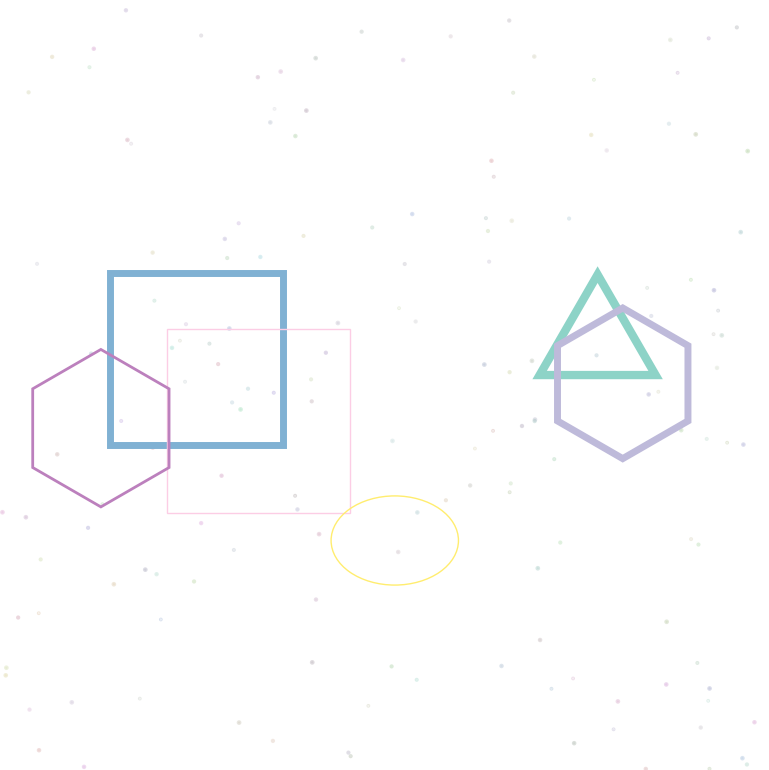[{"shape": "triangle", "thickness": 3, "radius": 0.43, "center": [0.776, 0.556]}, {"shape": "hexagon", "thickness": 2.5, "radius": 0.49, "center": [0.809, 0.502]}, {"shape": "square", "thickness": 2.5, "radius": 0.56, "center": [0.255, 0.534]}, {"shape": "square", "thickness": 0.5, "radius": 0.6, "center": [0.336, 0.454]}, {"shape": "hexagon", "thickness": 1, "radius": 0.51, "center": [0.131, 0.444]}, {"shape": "oval", "thickness": 0.5, "radius": 0.41, "center": [0.513, 0.298]}]